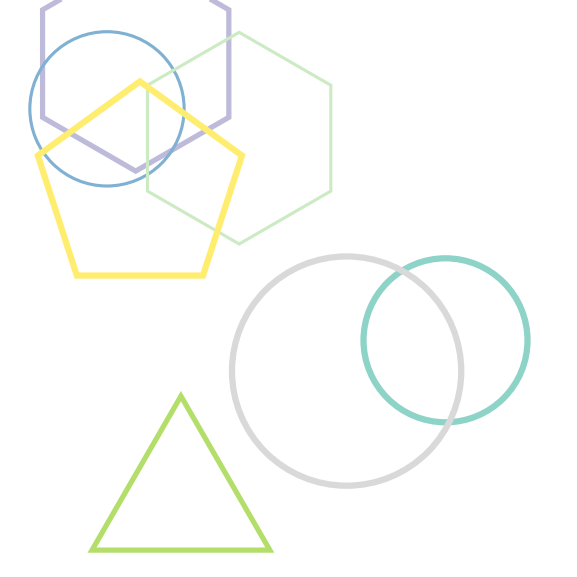[{"shape": "circle", "thickness": 3, "radius": 0.71, "center": [0.771, 0.41]}, {"shape": "hexagon", "thickness": 2.5, "radius": 0.93, "center": [0.235, 0.889]}, {"shape": "circle", "thickness": 1.5, "radius": 0.67, "center": [0.185, 0.811]}, {"shape": "triangle", "thickness": 2.5, "radius": 0.89, "center": [0.313, 0.135]}, {"shape": "circle", "thickness": 3, "radius": 0.99, "center": [0.6, 0.357]}, {"shape": "hexagon", "thickness": 1.5, "radius": 0.92, "center": [0.414, 0.76]}, {"shape": "pentagon", "thickness": 3, "radius": 0.93, "center": [0.242, 0.672]}]